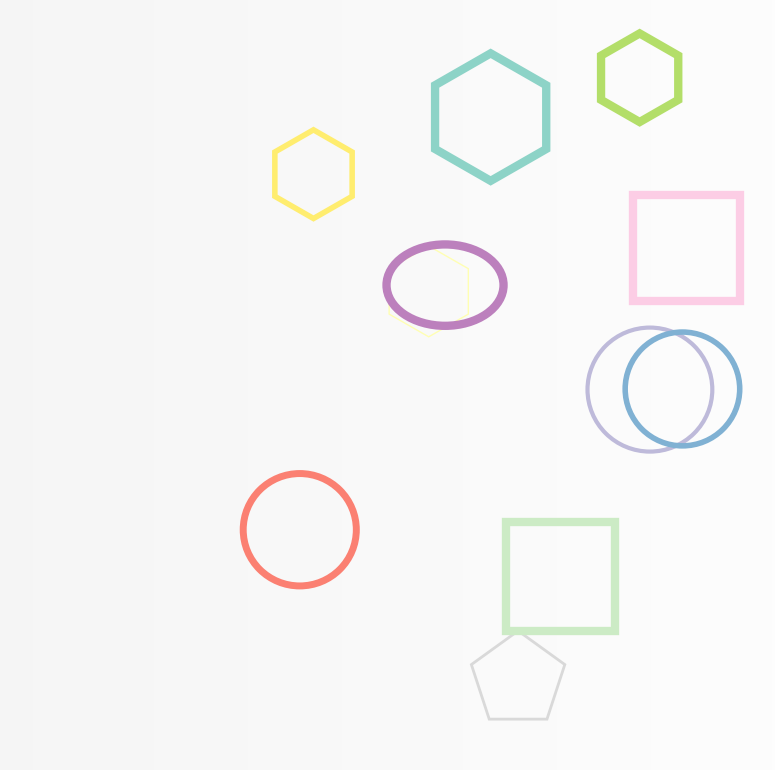[{"shape": "hexagon", "thickness": 3, "radius": 0.41, "center": [0.633, 0.848]}, {"shape": "hexagon", "thickness": 0.5, "radius": 0.29, "center": [0.553, 0.622]}, {"shape": "circle", "thickness": 1.5, "radius": 0.4, "center": [0.839, 0.494]}, {"shape": "circle", "thickness": 2.5, "radius": 0.36, "center": [0.387, 0.312]}, {"shape": "circle", "thickness": 2, "radius": 0.37, "center": [0.881, 0.495]}, {"shape": "hexagon", "thickness": 3, "radius": 0.29, "center": [0.825, 0.899]}, {"shape": "square", "thickness": 3, "radius": 0.35, "center": [0.885, 0.678]}, {"shape": "pentagon", "thickness": 1, "radius": 0.32, "center": [0.669, 0.117]}, {"shape": "oval", "thickness": 3, "radius": 0.38, "center": [0.574, 0.63]}, {"shape": "square", "thickness": 3, "radius": 0.35, "center": [0.723, 0.251]}, {"shape": "hexagon", "thickness": 2, "radius": 0.29, "center": [0.405, 0.774]}]